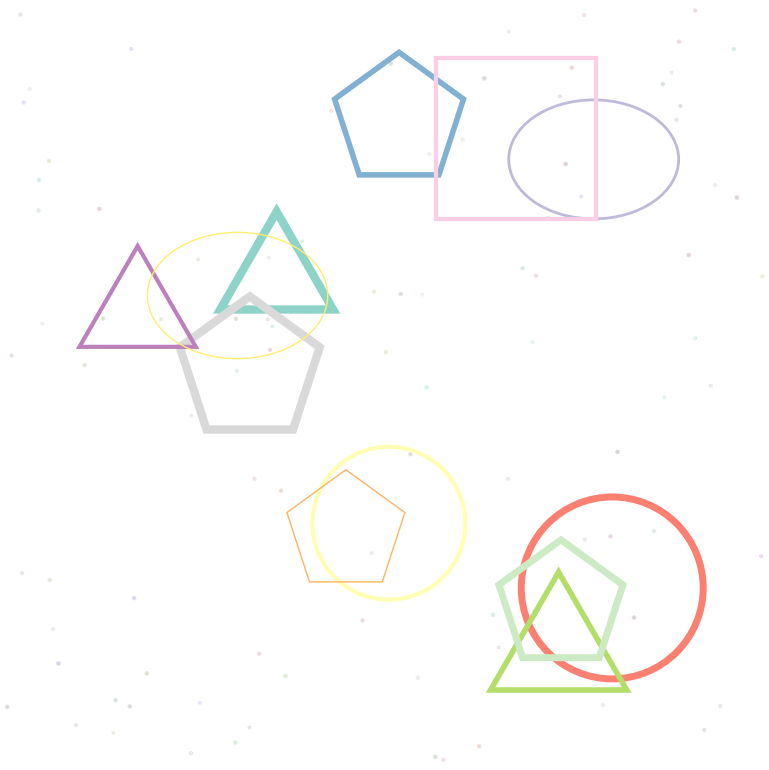[{"shape": "triangle", "thickness": 3, "radius": 0.42, "center": [0.359, 0.64]}, {"shape": "circle", "thickness": 1.5, "radius": 0.5, "center": [0.505, 0.321]}, {"shape": "oval", "thickness": 1, "radius": 0.55, "center": [0.771, 0.793]}, {"shape": "circle", "thickness": 2.5, "radius": 0.59, "center": [0.795, 0.236]}, {"shape": "pentagon", "thickness": 2, "radius": 0.44, "center": [0.518, 0.844]}, {"shape": "pentagon", "thickness": 0.5, "radius": 0.4, "center": [0.449, 0.309]}, {"shape": "triangle", "thickness": 2, "radius": 0.51, "center": [0.725, 0.155]}, {"shape": "square", "thickness": 1.5, "radius": 0.52, "center": [0.67, 0.82]}, {"shape": "pentagon", "thickness": 3, "radius": 0.48, "center": [0.324, 0.519]}, {"shape": "triangle", "thickness": 1.5, "radius": 0.44, "center": [0.179, 0.593]}, {"shape": "pentagon", "thickness": 2.5, "radius": 0.42, "center": [0.729, 0.214]}, {"shape": "oval", "thickness": 0.5, "radius": 0.59, "center": [0.308, 0.616]}]